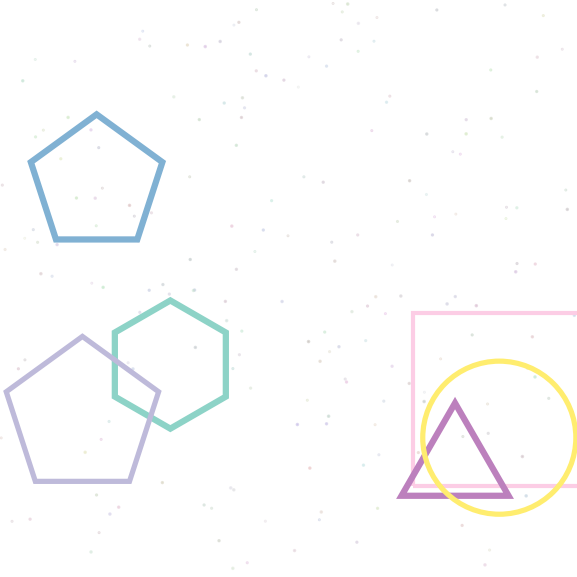[{"shape": "hexagon", "thickness": 3, "radius": 0.55, "center": [0.295, 0.368]}, {"shape": "pentagon", "thickness": 2.5, "radius": 0.69, "center": [0.143, 0.278]}, {"shape": "pentagon", "thickness": 3, "radius": 0.6, "center": [0.167, 0.681]}, {"shape": "square", "thickness": 2, "radius": 0.75, "center": [0.866, 0.307]}, {"shape": "triangle", "thickness": 3, "radius": 0.54, "center": [0.788, 0.194]}, {"shape": "circle", "thickness": 2.5, "radius": 0.66, "center": [0.865, 0.241]}]